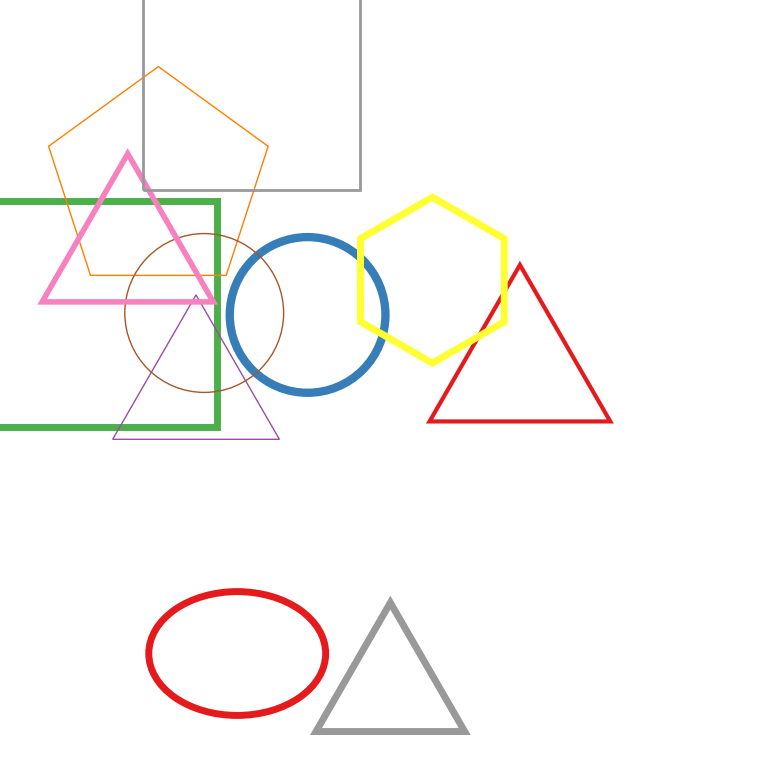[{"shape": "triangle", "thickness": 1.5, "radius": 0.68, "center": [0.675, 0.52]}, {"shape": "oval", "thickness": 2.5, "radius": 0.57, "center": [0.308, 0.151]}, {"shape": "circle", "thickness": 3, "radius": 0.51, "center": [0.399, 0.591]}, {"shape": "square", "thickness": 2.5, "radius": 0.73, "center": [0.135, 0.593]}, {"shape": "triangle", "thickness": 0.5, "radius": 0.63, "center": [0.255, 0.492]}, {"shape": "pentagon", "thickness": 0.5, "radius": 0.75, "center": [0.206, 0.764]}, {"shape": "hexagon", "thickness": 2.5, "radius": 0.54, "center": [0.562, 0.636]}, {"shape": "circle", "thickness": 0.5, "radius": 0.52, "center": [0.265, 0.594]}, {"shape": "triangle", "thickness": 2, "radius": 0.64, "center": [0.166, 0.672]}, {"shape": "square", "thickness": 1, "radius": 0.7, "center": [0.327, 0.894]}, {"shape": "triangle", "thickness": 2.5, "radius": 0.56, "center": [0.507, 0.106]}]